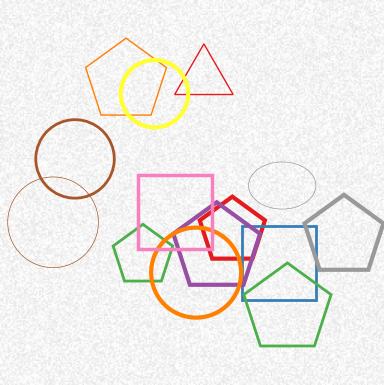[{"shape": "pentagon", "thickness": 3, "radius": 0.44, "center": [0.603, 0.4]}, {"shape": "triangle", "thickness": 1, "radius": 0.44, "center": [0.53, 0.798]}, {"shape": "square", "thickness": 2, "radius": 0.48, "center": [0.725, 0.316]}, {"shape": "pentagon", "thickness": 2, "radius": 0.6, "center": [0.747, 0.198]}, {"shape": "pentagon", "thickness": 2, "radius": 0.41, "center": [0.371, 0.336]}, {"shape": "pentagon", "thickness": 3, "radius": 0.59, "center": [0.563, 0.356]}, {"shape": "pentagon", "thickness": 1, "radius": 0.55, "center": [0.327, 0.79]}, {"shape": "circle", "thickness": 3, "radius": 0.58, "center": [0.509, 0.292]}, {"shape": "circle", "thickness": 3, "radius": 0.44, "center": [0.401, 0.757]}, {"shape": "circle", "thickness": 0.5, "radius": 0.59, "center": [0.138, 0.423]}, {"shape": "circle", "thickness": 2, "radius": 0.51, "center": [0.195, 0.587]}, {"shape": "square", "thickness": 2.5, "radius": 0.48, "center": [0.454, 0.449]}, {"shape": "oval", "thickness": 0.5, "radius": 0.44, "center": [0.733, 0.518]}, {"shape": "pentagon", "thickness": 3, "radius": 0.54, "center": [0.893, 0.386]}]